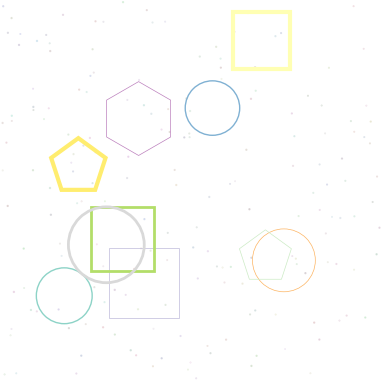[{"shape": "circle", "thickness": 1, "radius": 0.36, "center": [0.167, 0.232]}, {"shape": "square", "thickness": 3, "radius": 0.37, "center": [0.679, 0.896]}, {"shape": "square", "thickness": 0.5, "radius": 0.45, "center": [0.374, 0.264]}, {"shape": "circle", "thickness": 1, "radius": 0.35, "center": [0.552, 0.719]}, {"shape": "circle", "thickness": 0.5, "radius": 0.41, "center": [0.737, 0.324]}, {"shape": "square", "thickness": 2, "radius": 0.41, "center": [0.318, 0.379]}, {"shape": "circle", "thickness": 2, "radius": 0.49, "center": [0.276, 0.364]}, {"shape": "hexagon", "thickness": 0.5, "radius": 0.48, "center": [0.36, 0.692]}, {"shape": "pentagon", "thickness": 0.5, "radius": 0.35, "center": [0.689, 0.332]}, {"shape": "pentagon", "thickness": 3, "radius": 0.37, "center": [0.204, 0.567]}]